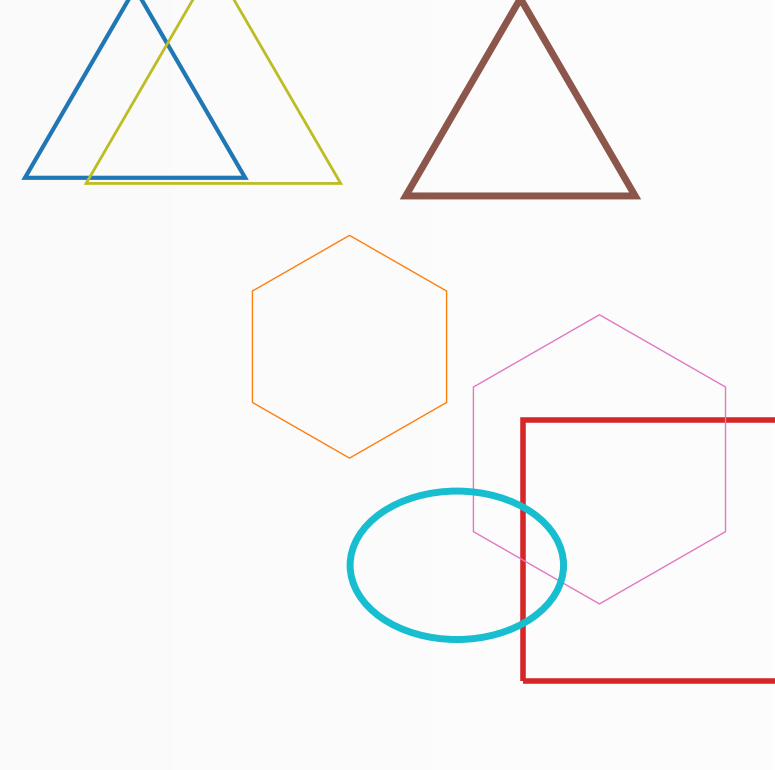[{"shape": "triangle", "thickness": 1.5, "radius": 0.82, "center": [0.174, 0.851]}, {"shape": "hexagon", "thickness": 0.5, "radius": 0.72, "center": [0.451, 0.55]}, {"shape": "square", "thickness": 2, "radius": 0.85, "center": [0.844, 0.285]}, {"shape": "triangle", "thickness": 2.5, "radius": 0.85, "center": [0.672, 0.831]}, {"shape": "hexagon", "thickness": 0.5, "radius": 0.94, "center": [0.773, 0.403]}, {"shape": "triangle", "thickness": 1, "radius": 0.95, "center": [0.275, 0.857]}, {"shape": "oval", "thickness": 2.5, "radius": 0.69, "center": [0.589, 0.266]}]